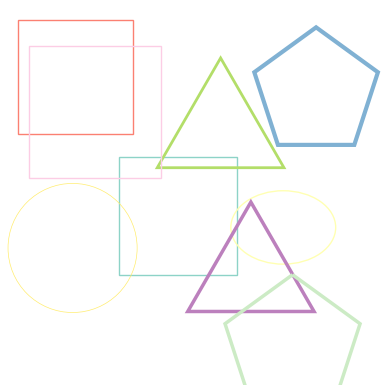[{"shape": "square", "thickness": 1, "radius": 0.77, "center": [0.463, 0.438]}, {"shape": "oval", "thickness": 1, "radius": 0.68, "center": [0.736, 0.409]}, {"shape": "square", "thickness": 1, "radius": 0.74, "center": [0.196, 0.8]}, {"shape": "pentagon", "thickness": 3, "radius": 0.84, "center": [0.821, 0.76]}, {"shape": "triangle", "thickness": 2, "radius": 0.95, "center": [0.573, 0.659]}, {"shape": "square", "thickness": 1, "radius": 0.86, "center": [0.246, 0.708]}, {"shape": "triangle", "thickness": 2.5, "radius": 0.95, "center": [0.652, 0.286]}, {"shape": "pentagon", "thickness": 2.5, "radius": 0.92, "center": [0.76, 0.102]}, {"shape": "circle", "thickness": 0.5, "radius": 0.84, "center": [0.189, 0.356]}]